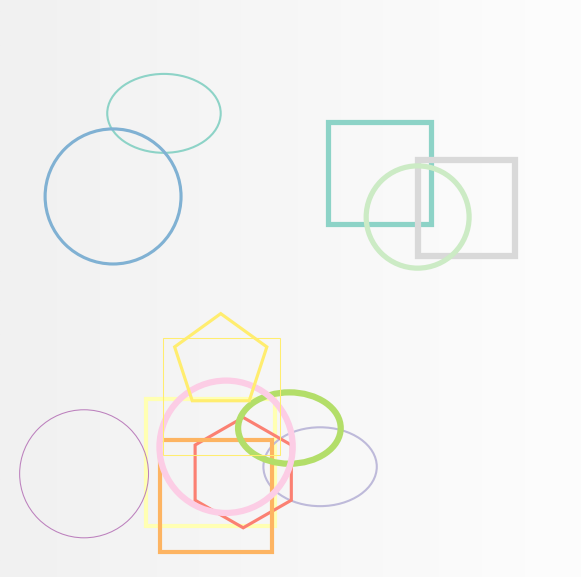[{"shape": "square", "thickness": 2.5, "radius": 0.44, "center": [0.652, 0.7]}, {"shape": "oval", "thickness": 1, "radius": 0.49, "center": [0.282, 0.803]}, {"shape": "square", "thickness": 2, "radius": 0.55, "center": [0.362, 0.198]}, {"shape": "oval", "thickness": 1, "radius": 0.49, "center": [0.551, 0.191]}, {"shape": "hexagon", "thickness": 1.5, "radius": 0.48, "center": [0.418, 0.181]}, {"shape": "circle", "thickness": 1.5, "radius": 0.58, "center": [0.195, 0.659]}, {"shape": "square", "thickness": 2, "radius": 0.48, "center": [0.372, 0.141]}, {"shape": "oval", "thickness": 3, "radius": 0.44, "center": [0.498, 0.258]}, {"shape": "circle", "thickness": 3, "radius": 0.57, "center": [0.389, 0.225]}, {"shape": "square", "thickness": 3, "radius": 0.41, "center": [0.803, 0.639]}, {"shape": "circle", "thickness": 0.5, "radius": 0.55, "center": [0.145, 0.179]}, {"shape": "circle", "thickness": 2.5, "radius": 0.44, "center": [0.719, 0.623]}, {"shape": "pentagon", "thickness": 1.5, "radius": 0.42, "center": [0.38, 0.373]}, {"shape": "square", "thickness": 0.5, "radius": 0.5, "center": [0.381, 0.313]}]